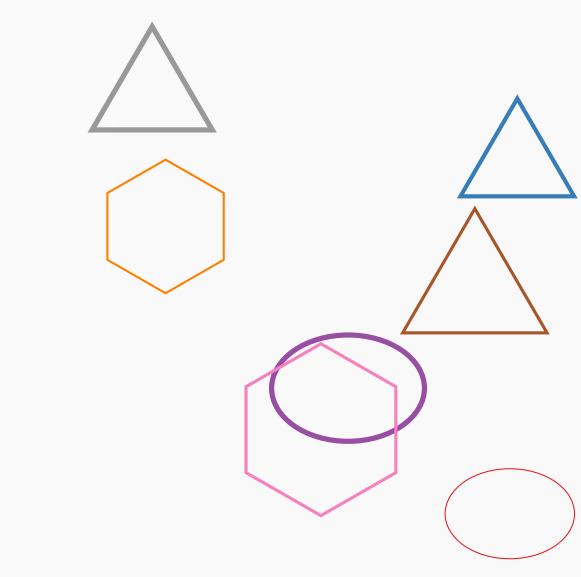[{"shape": "oval", "thickness": 0.5, "radius": 0.56, "center": [0.877, 0.11]}, {"shape": "triangle", "thickness": 2, "radius": 0.56, "center": [0.89, 0.716]}, {"shape": "oval", "thickness": 2.5, "radius": 0.66, "center": [0.599, 0.327]}, {"shape": "hexagon", "thickness": 1, "radius": 0.58, "center": [0.285, 0.607]}, {"shape": "triangle", "thickness": 1.5, "radius": 0.72, "center": [0.817, 0.494]}, {"shape": "hexagon", "thickness": 1.5, "radius": 0.74, "center": [0.552, 0.255]}, {"shape": "triangle", "thickness": 2.5, "radius": 0.6, "center": [0.262, 0.834]}]